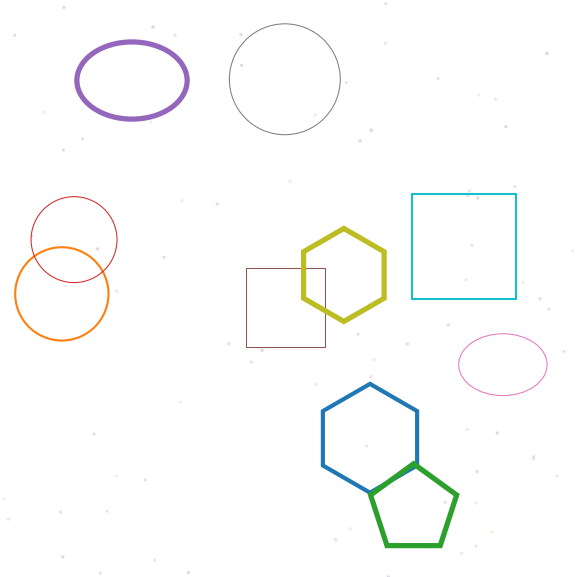[{"shape": "hexagon", "thickness": 2, "radius": 0.47, "center": [0.641, 0.24]}, {"shape": "circle", "thickness": 1, "radius": 0.4, "center": [0.107, 0.49]}, {"shape": "pentagon", "thickness": 2.5, "radius": 0.39, "center": [0.716, 0.118]}, {"shape": "circle", "thickness": 0.5, "radius": 0.37, "center": [0.128, 0.584]}, {"shape": "oval", "thickness": 2.5, "radius": 0.48, "center": [0.229, 0.86]}, {"shape": "square", "thickness": 0.5, "radius": 0.34, "center": [0.495, 0.467]}, {"shape": "oval", "thickness": 0.5, "radius": 0.38, "center": [0.871, 0.368]}, {"shape": "circle", "thickness": 0.5, "radius": 0.48, "center": [0.493, 0.862]}, {"shape": "hexagon", "thickness": 2.5, "radius": 0.4, "center": [0.595, 0.523]}, {"shape": "square", "thickness": 1, "radius": 0.45, "center": [0.803, 0.572]}]